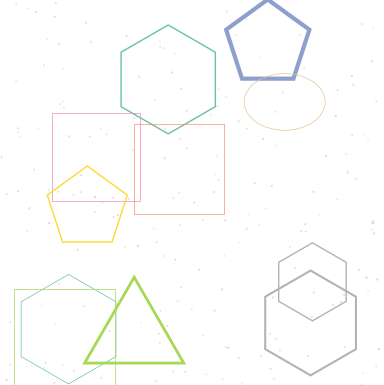[{"shape": "hexagon", "thickness": 0.5, "radius": 0.71, "center": [0.178, 0.145]}, {"shape": "hexagon", "thickness": 1, "radius": 0.71, "center": [0.437, 0.794]}, {"shape": "square", "thickness": 0.5, "radius": 0.58, "center": [0.465, 0.561]}, {"shape": "pentagon", "thickness": 3, "radius": 0.57, "center": [0.695, 0.888]}, {"shape": "square", "thickness": 0.5, "radius": 0.57, "center": [0.25, 0.591]}, {"shape": "triangle", "thickness": 2, "radius": 0.74, "center": [0.349, 0.131]}, {"shape": "square", "thickness": 0.5, "radius": 0.66, "center": [0.168, 0.118]}, {"shape": "pentagon", "thickness": 1, "radius": 0.55, "center": [0.227, 0.46]}, {"shape": "oval", "thickness": 0.5, "radius": 0.53, "center": [0.739, 0.735]}, {"shape": "hexagon", "thickness": 1.5, "radius": 0.68, "center": [0.807, 0.161]}, {"shape": "hexagon", "thickness": 1, "radius": 0.51, "center": [0.812, 0.268]}]